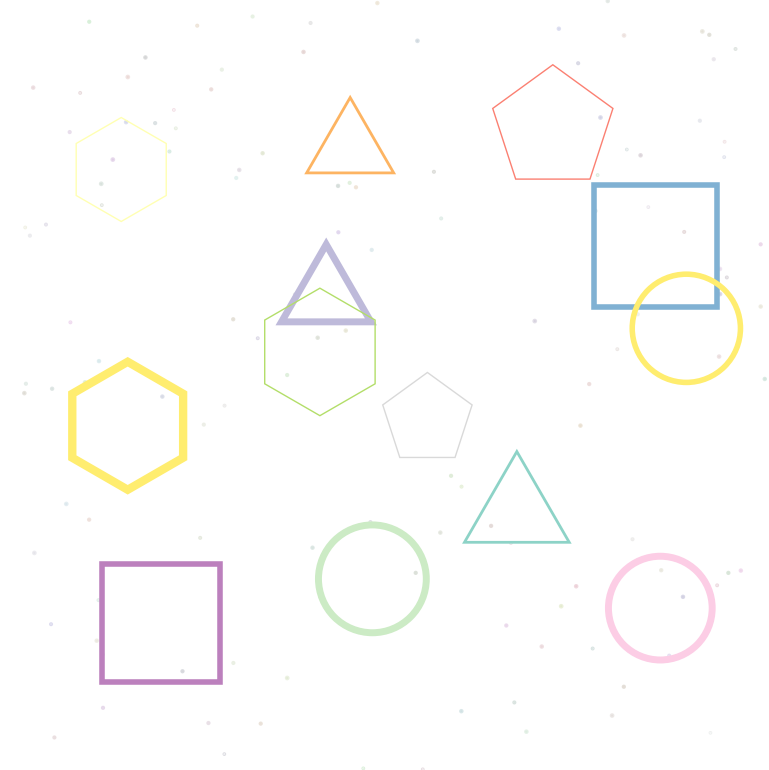[{"shape": "triangle", "thickness": 1, "radius": 0.39, "center": [0.671, 0.335]}, {"shape": "hexagon", "thickness": 0.5, "radius": 0.34, "center": [0.157, 0.78]}, {"shape": "triangle", "thickness": 2.5, "radius": 0.34, "center": [0.424, 0.616]}, {"shape": "pentagon", "thickness": 0.5, "radius": 0.41, "center": [0.718, 0.834]}, {"shape": "square", "thickness": 2, "radius": 0.4, "center": [0.851, 0.68]}, {"shape": "triangle", "thickness": 1, "radius": 0.33, "center": [0.455, 0.808]}, {"shape": "hexagon", "thickness": 0.5, "radius": 0.41, "center": [0.415, 0.543]}, {"shape": "circle", "thickness": 2.5, "radius": 0.34, "center": [0.858, 0.21]}, {"shape": "pentagon", "thickness": 0.5, "radius": 0.31, "center": [0.555, 0.455]}, {"shape": "square", "thickness": 2, "radius": 0.38, "center": [0.209, 0.191]}, {"shape": "circle", "thickness": 2.5, "radius": 0.35, "center": [0.484, 0.248]}, {"shape": "hexagon", "thickness": 3, "radius": 0.42, "center": [0.166, 0.447]}, {"shape": "circle", "thickness": 2, "radius": 0.35, "center": [0.891, 0.574]}]